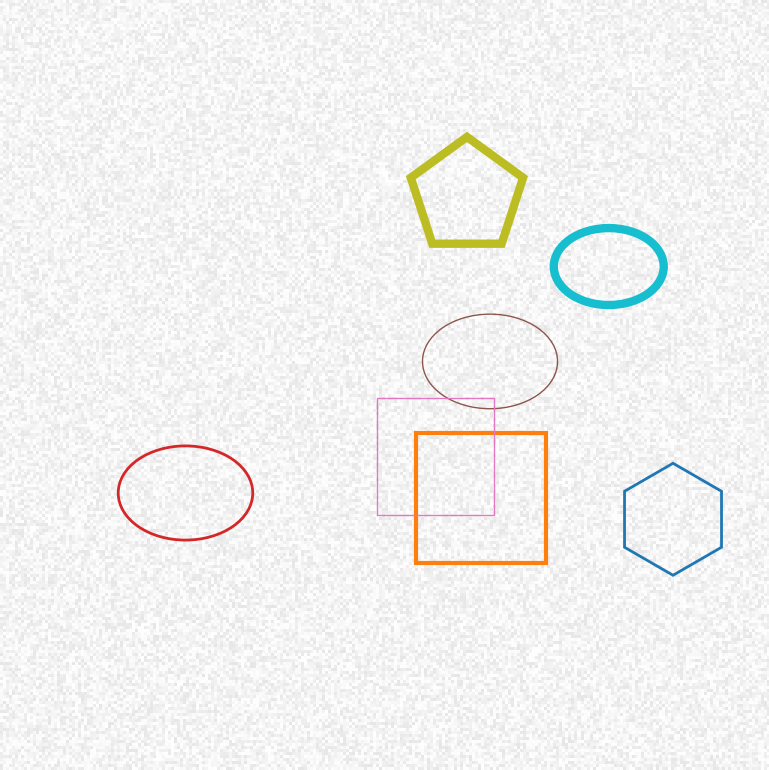[{"shape": "hexagon", "thickness": 1, "radius": 0.36, "center": [0.874, 0.326]}, {"shape": "square", "thickness": 1.5, "radius": 0.42, "center": [0.625, 0.353]}, {"shape": "oval", "thickness": 1, "radius": 0.44, "center": [0.241, 0.36]}, {"shape": "oval", "thickness": 0.5, "radius": 0.44, "center": [0.636, 0.531]}, {"shape": "square", "thickness": 0.5, "radius": 0.38, "center": [0.566, 0.407]}, {"shape": "pentagon", "thickness": 3, "radius": 0.38, "center": [0.606, 0.746]}, {"shape": "oval", "thickness": 3, "radius": 0.36, "center": [0.791, 0.654]}]